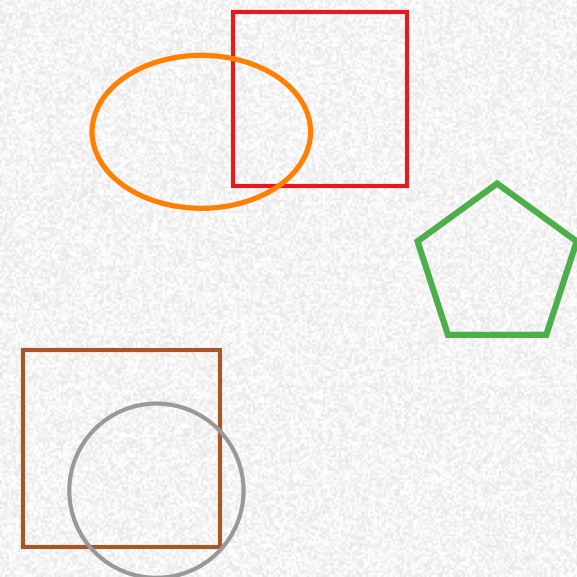[{"shape": "square", "thickness": 2, "radius": 0.75, "center": [0.554, 0.827]}, {"shape": "pentagon", "thickness": 3, "radius": 0.72, "center": [0.861, 0.536]}, {"shape": "oval", "thickness": 2.5, "radius": 0.95, "center": [0.349, 0.771]}, {"shape": "square", "thickness": 2, "radius": 0.85, "center": [0.21, 0.223]}, {"shape": "circle", "thickness": 2, "radius": 0.75, "center": [0.271, 0.149]}]